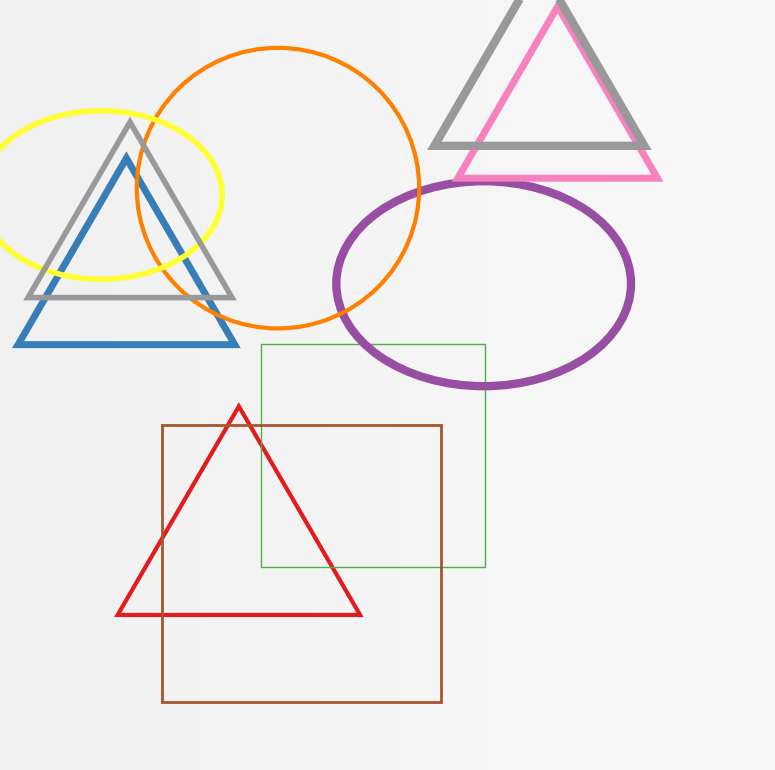[{"shape": "triangle", "thickness": 1.5, "radius": 0.9, "center": [0.308, 0.292]}, {"shape": "triangle", "thickness": 2.5, "radius": 0.81, "center": [0.163, 0.633]}, {"shape": "square", "thickness": 0.5, "radius": 0.72, "center": [0.482, 0.408]}, {"shape": "oval", "thickness": 3, "radius": 0.95, "center": [0.624, 0.632]}, {"shape": "circle", "thickness": 1.5, "radius": 0.91, "center": [0.359, 0.756]}, {"shape": "oval", "thickness": 2, "radius": 0.78, "center": [0.13, 0.747]}, {"shape": "square", "thickness": 1, "radius": 0.9, "center": [0.389, 0.268]}, {"shape": "triangle", "thickness": 2.5, "radius": 0.74, "center": [0.72, 0.843]}, {"shape": "triangle", "thickness": 2, "radius": 0.76, "center": [0.168, 0.689]}, {"shape": "triangle", "thickness": 3, "radius": 0.78, "center": [0.696, 0.889]}]